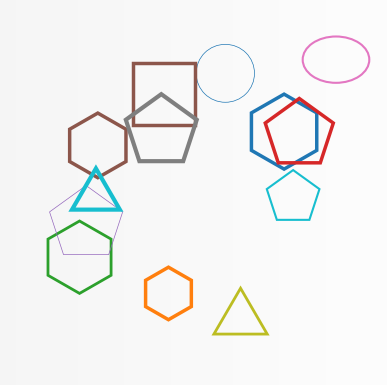[{"shape": "hexagon", "thickness": 2.5, "radius": 0.49, "center": [0.733, 0.658]}, {"shape": "circle", "thickness": 0.5, "radius": 0.38, "center": [0.581, 0.81]}, {"shape": "hexagon", "thickness": 2.5, "radius": 0.34, "center": [0.435, 0.238]}, {"shape": "hexagon", "thickness": 2, "radius": 0.47, "center": [0.205, 0.332]}, {"shape": "pentagon", "thickness": 2.5, "radius": 0.46, "center": [0.772, 0.652]}, {"shape": "pentagon", "thickness": 0.5, "radius": 0.5, "center": [0.222, 0.419]}, {"shape": "hexagon", "thickness": 2.5, "radius": 0.42, "center": [0.252, 0.622]}, {"shape": "square", "thickness": 2.5, "radius": 0.4, "center": [0.424, 0.756]}, {"shape": "oval", "thickness": 1.5, "radius": 0.43, "center": [0.867, 0.845]}, {"shape": "pentagon", "thickness": 3, "radius": 0.48, "center": [0.416, 0.659]}, {"shape": "triangle", "thickness": 2, "radius": 0.4, "center": [0.621, 0.172]}, {"shape": "triangle", "thickness": 3, "radius": 0.36, "center": [0.248, 0.491]}, {"shape": "pentagon", "thickness": 1.5, "radius": 0.36, "center": [0.756, 0.487]}]